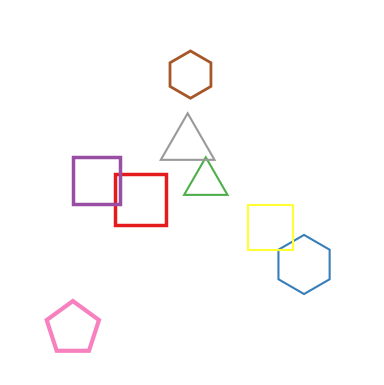[{"shape": "square", "thickness": 2.5, "radius": 0.33, "center": [0.365, 0.481]}, {"shape": "hexagon", "thickness": 1.5, "radius": 0.38, "center": [0.79, 0.313]}, {"shape": "triangle", "thickness": 1.5, "radius": 0.33, "center": [0.535, 0.526]}, {"shape": "square", "thickness": 2.5, "radius": 0.31, "center": [0.25, 0.531]}, {"shape": "square", "thickness": 1.5, "radius": 0.29, "center": [0.702, 0.409]}, {"shape": "hexagon", "thickness": 2, "radius": 0.31, "center": [0.495, 0.806]}, {"shape": "pentagon", "thickness": 3, "radius": 0.36, "center": [0.189, 0.147]}, {"shape": "triangle", "thickness": 1.5, "radius": 0.4, "center": [0.487, 0.625]}]